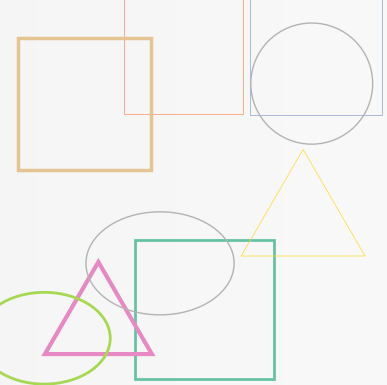[{"shape": "square", "thickness": 2, "radius": 0.9, "center": [0.528, 0.197]}, {"shape": "square", "thickness": 0.5, "radius": 0.77, "center": [0.474, 0.858]}, {"shape": "square", "thickness": 0.5, "radius": 0.85, "center": [0.816, 0.871]}, {"shape": "triangle", "thickness": 3, "radius": 0.8, "center": [0.254, 0.16]}, {"shape": "oval", "thickness": 2, "radius": 0.85, "center": [0.114, 0.122]}, {"shape": "triangle", "thickness": 0.5, "radius": 0.92, "center": [0.782, 0.427]}, {"shape": "square", "thickness": 2.5, "radius": 0.86, "center": [0.219, 0.73]}, {"shape": "circle", "thickness": 1, "radius": 0.79, "center": [0.804, 0.783]}, {"shape": "oval", "thickness": 1, "radius": 0.96, "center": [0.413, 0.316]}]